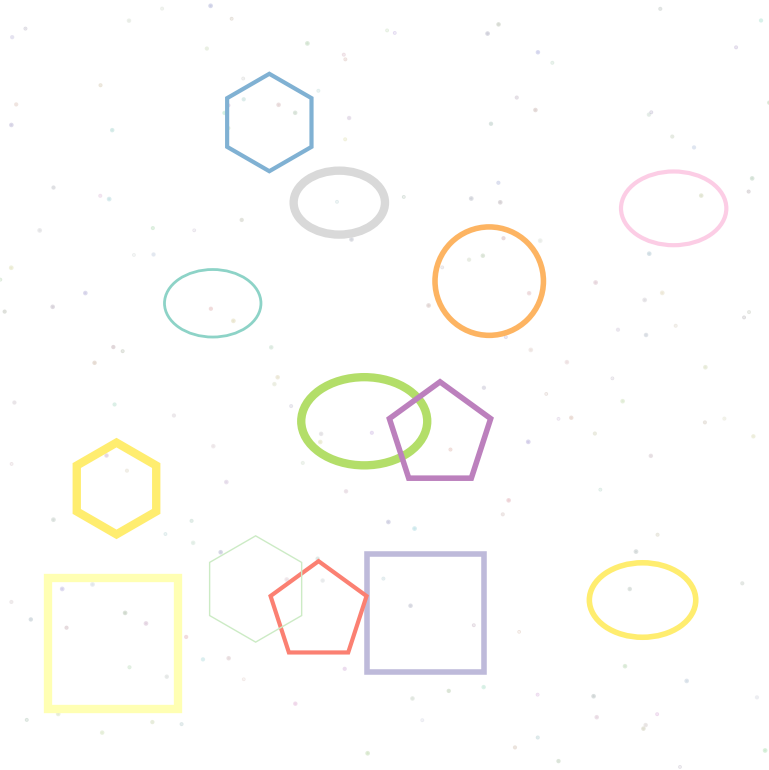[{"shape": "oval", "thickness": 1, "radius": 0.31, "center": [0.276, 0.606]}, {"shape": "square", "thickness": 3, "radius": 0.42, "center": [0.147, 0.164]}, {"shape": "square", "thickness": 2, "radius": 0.38, "center": [0.553, 0.204]}, {"shape": "pentagon", "thickness": 1.5, "radius": 0.33, "center": [0.414, 0.206]}, {"shape": "hexagon", "thickness": 1.5, "radius": 0.32, "center": [0.35, 0.841]}, {"shape": "circle", "thickness": 2, "radius": 0.35, "center": [0.635, 0.635]}, {"shape": "oval", "thickness": 3, "radius": 0.41, "center": [0.473, 0.453]}, {"shape": "oval", "thickness": 1.5, "radius": 0.34, "center": [0.875, 0.729]}, {"shape": "oval", "thickness": 3, "radius": 0.3, "center": [0.441, 0.737]}, {"shape": "pentagon", "thickness": 2, "radius": 0.35, "center": [0.571, 0.435]}, {"shape": "hexagon", "thickness": 0.5, "radius": 0.35, "center": [0.332, 0.235]}, {"shape": "oval", "thickness": 2, "radius": 0.35, "center": [0.834, 0.221]}, {"shape": "hexagon", "thickness": 3, "radius": 0.3, "center": [0.151, 0.366]}]